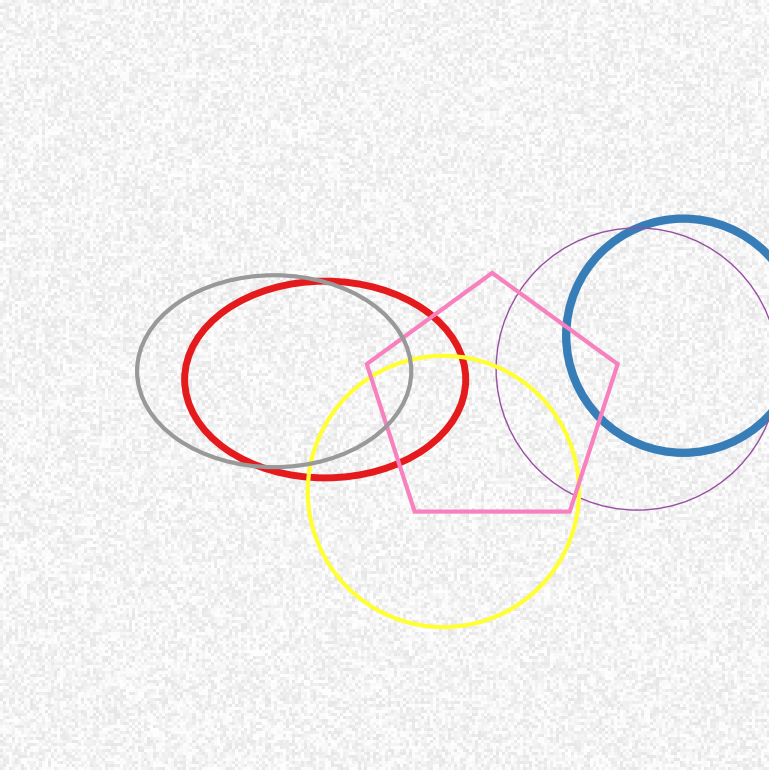[{"shape": "oval", "thickness": 2.5, "radius": 0.91, "center": [0.422, 0.507]}, {"shape": "circle", "thickness": 3, "radius": 0.76, "center": [0.887, 0.564]}, {"shape": "circle", "thickness": 0.5, "radius": 0.92, "center": [0.828, 0.521]}, {"shape": "circle", "thickness": 1.5, "radius": 0.88, "center": [0.576, 0.362]}, {"shape": "pentagon", "thickness": 1.5, "radius": 0.86, "center": [0.639, 0.474]}, {"shape": "oval", "thickness": 1.5, "radius": 0.89, "center": [0.356, 0.518]}]